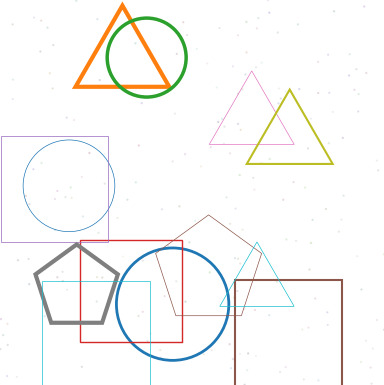[{"shape": "circle", "thickness": 2, "radius": 0.73, "center": [0.448, 0.21]}, {"shape": "circle", "thickness": 0.5, "radius": 0.6, "center": [0.179, 0.517]}, {"shape": "triangle", "thickness": 3, "radius": 0.7, "center": [0.318, 0.845]}, {"shape": "circle", "thickness": 2.5, "radius": 0.51, "center": [0.381, 0.85]}, {"shape": "square", "thickness": 1, "radius": 0.66, "center": [0.339, 0.245]}, {"shape": "square", "thickness": 0.5, "radius": 0.69, "center": [0.142, 0.51]}, {"shape": "pentagon", "thickness": 0.5, "radius": 0.72, "center": [0.542, 0.297]}, {"shape": "square", "thickness": 1.5, "radius": 0.7, "center": [0.749, 0.132]}, {"shape": "triangle", "thickness": 0.5, "radius": 0.64, "center": [0.654, 0.689]}, {"shape": "pentagon", "thickness": 3, "radius": 0.56, "center": [0.199, 0.253]}, {"shape": "triangle", "thickness": 1.5, "radius": 0.64, "center": [0.752, 0.639]}, {"shape": "square", "thickness": 0.5, "radius": 0.7, "center": [0.249, 0.131]}, {"shape": "triangle", "thickness": 0.5, "radius": 0.56, "center": [0.667, 0.26]}]